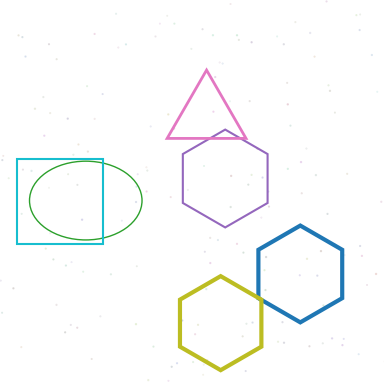[{"shape": "hexagon", "thickness": 3, "radius": 0.63, "center": [0.78, 0.288]}, {"shape": "oval", "thickness": 1, "radius": 0.73, "center": [0.223, 0.479]}, {"shape": "hexagon", "thickness": 1.5, "radius": 0.64, "center": [0.585, 0.536]}, {"shape": "triangle", "thickness": 2, "radius": 0.59, "center": [0.537, 0.7]}, {"shape": "hexagon", "thickness": 3, "radius": 0.61, "center": [0.573, 0.161]}, {"shape": "square", "thickness": 1.5, "radius": 0.55, "center": [0.156, 0.476]}]